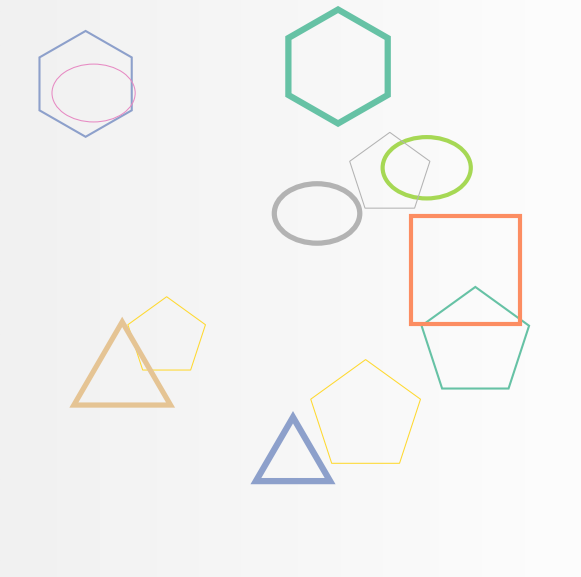[{"shape": "pentagon", "thickness": 1, "radius": 0.49, "center": [0.818, 0.405]}, {"shape": "hexagon", "thickness": 3, "radius": 0.49, "center": [0.582, 0.884]}, {"shape": "square", "thickness": 2, "radius": 0.47, "center": [0.801, 0.531]}, {"shape": "hexagon", "thickness": 1, "radius": 0.46, "center": [0.147, 0.854]}, {"shape": "triangle", "thickness": 3, "radius": 0.37, "center": [0.504, 0.203]}, {"shape": "oval", "thickness": 0.5, "radius": 0.36, "center": [0.161, 0.838]}, {"shape": "oval", "thickness": 2, "radius": 0.38, "center": [0.734, 0.709]}, {"shape": "pentagon", "thickness": 0.5, "radius": 0.35, "center": [0.287, 0.415]}, {"shape": "pentagon", "thickness": 0.5, "radius": 0.5, "center": [0.629, 0.277]}, {"shape": "triangle", "thickness": 2.5, "radius": 0.48, "center": [0.21, 0.346]}, {"shape": "oval", "thickness": 2.5, "radius": 0.37, "center": [0.545, 0.63]}, {"shape": "pentagon", "thickness": 0.5, "radius": 0.36, "center": [0.671, 0.697]}]